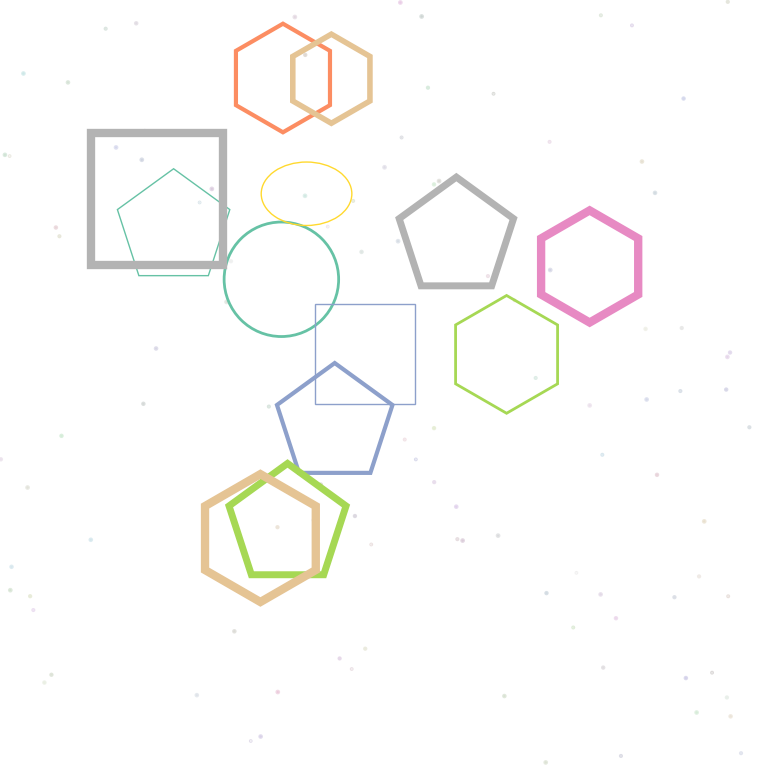[{"shape": "circle", "thickness": 1, "radius": 0.37, "center": [0.365, 0.637]}, {"shape": "pentagon", "thickness": 0.5, "radius": 0.38, "center": [0.225, 0.704]}, {"shape": "hexagon", "thickness": 1.5, "radius": 0.35, "center": [0.367, 0.899]}, {"shape": "square", "thickness": 0.5, "radius": 0.32, "center": [0.474, 0.54]}, {"shape": "pentagon", "thickness": 1.5, "radius": 0.39, "center": [0.435, 0.45]}, {"shape": "hexagon", "thickness": 3, "radius": 0.36, "center": [0.766, 0.654]}, {"shape": "pentagon", "thickness": 2.5, "radius": 0.4, "center": [0.373, 0.318]}, {"shape": "hexagon", "thickness": 1, "radius": 0.38, "center": [0.658, 0.54]}, {"shape": "oval", "thickness": 0.5, "radius": 0.29, "center": [0.398, 0.748]}, {"shape": "hexagon", "thickness": 3, "radius": 0.42, "center": [0.338, 0.301]}, {"shape": "hexagon", "thickness": 2, "radius": 0.29, "center": [0.43, 0.898]}, {"shape": "pentagon", "thickness": 2.5, "radius": 0.39, "center": [0.593, 0.692]}, {"shape": "square", "thickness": 3, "radius": 0.43, "center": [0.204, 0.742]}]